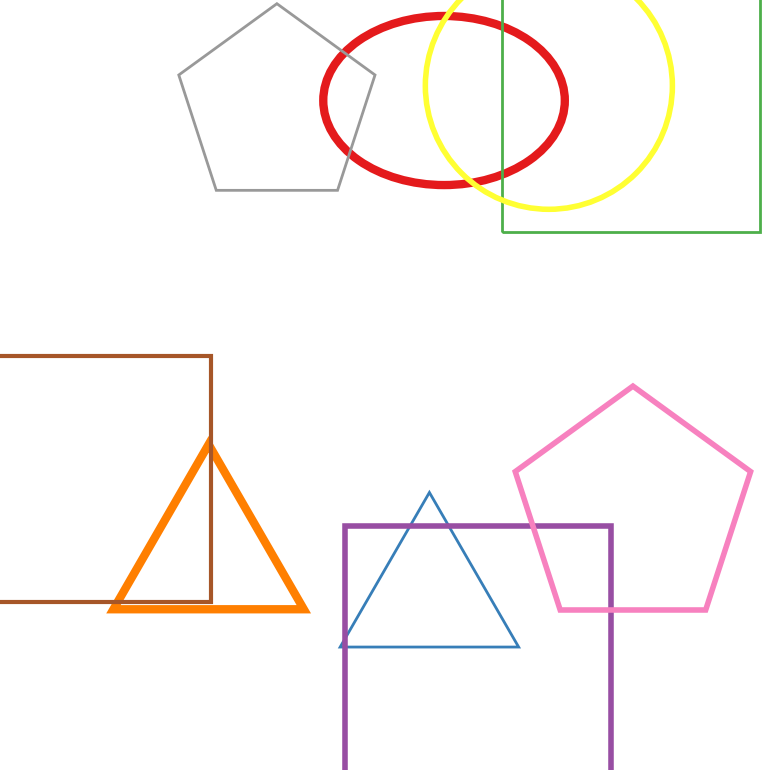[{"shape": "oval", "thickness": 3, "radius": 0.78, "center": [0.577, 0.869]}, {"shape": "triangle", "thickness": 1, "radius": 0.67, "center": [0.558, 0.227]}, {"shape": "square", "thickness": 1, "radius": 0.84, "center": [0.82, 0.866]}, {"shape": "square", "thickness": 2, "radius": 0.86, "center": [0.621, 0.145]}, {"shape": "triangle", "thickness": 3, "radius": 0.71, "center": [0.271, 0.28]}, {"shape": "circle", "thickness": 2, "radius": 0.8, "center": [0.713, 0.889]}, {"shape": "square", "thickness": 1.5, "radius": 0.8, "center": [0.115, 0.378]}, {"shape": "pentagon", "thickness": 2, "radius": 0.8, "center": [0.822, 0.338]}, {"shape": "pentagon", "thickness": 1, "radius": 0.67, "center": [0.36, 0.861]}]